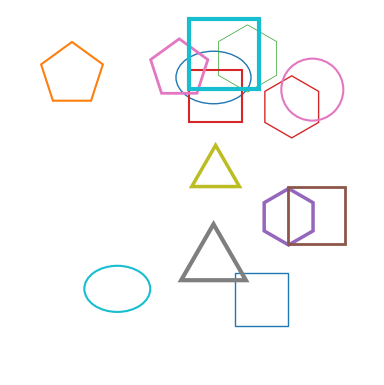[{"shape": "oval", "thickness": 1, "radius": 0.49, "center": [0.555, 0.799]}, {"shape": "square", "thickness": 1, "radius": 0.34, "center": [0.68, 0.222]}, {"shape": "pentagon", "thickness": 1.5, "radius": 0.42, "center": [0.187, 0.807]}, {"shape": "hexagon", "thickness": 0.5, "radius": 0.44, "center": [0.643, 0.848]}, {"shape": "hexagon", "thickness": 1, "radius": 0.4, "center": [0.758, 0.722]}, {"shape": "square", "thickness": 1.5, "radius": 0.34, "center": [0.559, 0.75]}, {"shape": "hexagon", "thickness": 2.5, "radius": 0.37, "center": [0.75, 0.437]}, {"shape": "square", "thickness": 2, "radius": 0.37, "center": [0.823, 0.44]}, {"shape": "circle", "thickness": 1.5, "radius": 0.4, "center": [0.811, 0.767]}, {"shape": "pentagon", "thickness": 2, "radius": 0.39, "center": [0.466, 0.821]}, {"shape": "triangle", "thickness": 3, "radius": 0.49, "center": [0.555, 0.321]}, {"shape": "triangle", "thickness": 2.5, "radius": 0.36, "center": [0.56, 0.551]}, {"shape": "oval", "thickness": 1.5, "radius": 0.43, "center": [0.305, 0.25]}, {"shape": "square", "thickness": 3, "radius": 0.46, "center": [0.583, 0.86]}]